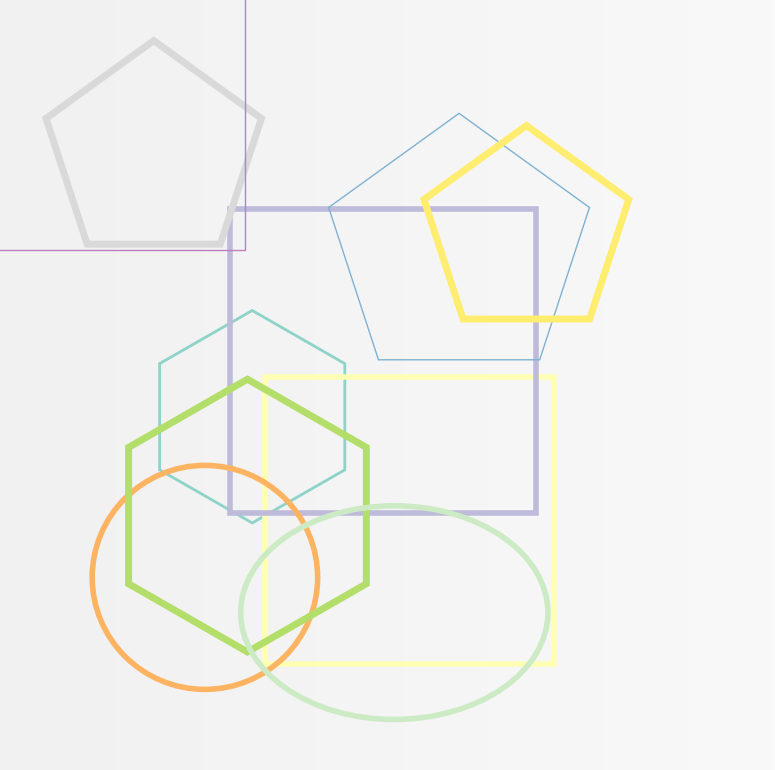[{"shape": "hexagon", "thickness": 1, "radius": 0.69, "center": [0.325, 0.459]}, {"shape": "square", "thickness": 2, "radius": 0.93, "center": [0.528, 0.324]}, {"shape": "square", "thickness": 2, "radius": 0.99, "center": [0.494, 0.532]}, {"shape": "pentagon", "thickness": 0.5, "radius": 0.88, "center": [0.592, 0.676]}, {"shape": "circle", "thickness": 2, "radius": 0.73, "center": [0.264, 0.25]}, {"shape": "hexagon", "thickness": 2.5, "radius": 0.89, "center": [0.319, 0.33]}, {"shape": "pentagon", "thickness": 2.5, "radius": 0.73, "center": [0.198, 0.801]}, {"shape": "square", "thickness": 0.5, "radius": 0.96, "center": [0.125, 0.867]}, {"shape": "oval", "thickness": 2, "radius": 0.99, "center": [0.509, 0.204]}, {"shape": "pentagon", "thickness": 2.5, "radius": 0.69, "center": [0.679, 0.698]}]